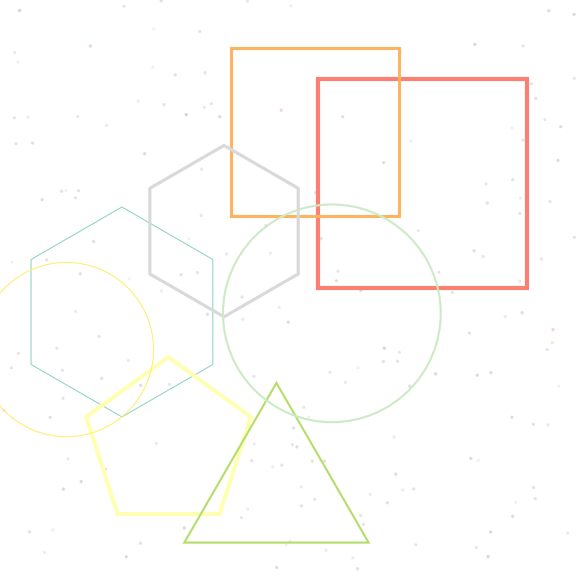[{"shape": "hexagon", "thickness": 0.5, "radius": 0.91, "center": [0.211, 0.459]}, {"shape": "pentagon", "thickness": 2, "radius": 0.75, "center": [0.292, 0.231]}, {"shape": "square", "thickness": 2, "radius": 0.91, "center": [0.732, 0.682]}, {"shape": "square", "thickness": 1.5, "radius": 0.73, "center": [0.546, 0.77]}, {"shape": "triangle", "thickness": 1, "radius": 0.92, "center": [0.479, 0.152]}, {"shape": "hexagon", "thickness": 1.5, "radius": 0.74, "center": [0.388, 0.599]}, {"shape": "circle", "thickness": 1, "radius": 0.94, "center": [0.575, 0.457]}, {"shape": "circle", "thickness": 0.5, "radius": 0.75, "center": [0.115, 0.394]}]